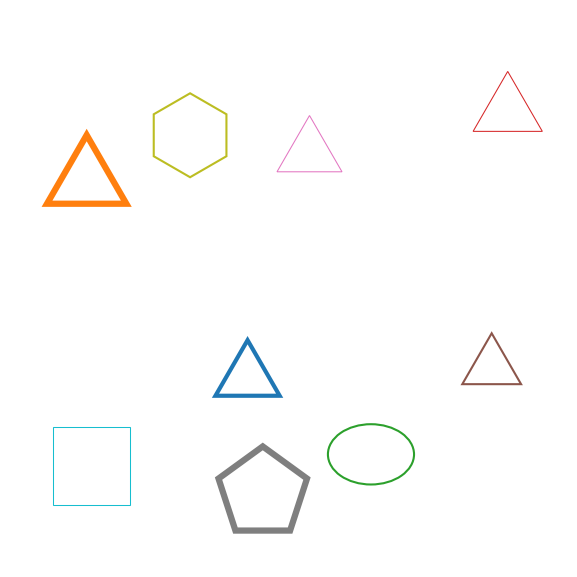[{"shape": "triangle", "thickness": 2, "radius": 0.32, "center": [0.429, 0.346]}, {"shape": "triangle", "thickness": 3, "radius": 0.4, "center": [0.15, 0.686]}, {"shape": "oval", "thickness": 1, "radius": 0.37, "center": [0.642, 0.212]}, {"shape": "triangle", "thickness": 0.5, "radius": 0.35, "center": [0.879, 0.806]}, {"shape": "triangle", "thickness": 1, "radius": 0.29, "center": [0.851, 0.363]}, {"shape": "triangle", "thickness": 0.5, "radius": 0.32, "center": [0.536, 0.734]}, {"shape": "pentagon", "thickness": 3, "radius": 0.4, "center": [0.455, 0.146]}, {"shape": "hexagon", "thickness": 1, "radius": 0.36, "center": [0.329, 0.765]}, {"shape": "square", "thickness": 0.5, "radius": 0.34, "center": [0.158, 0.192]}]